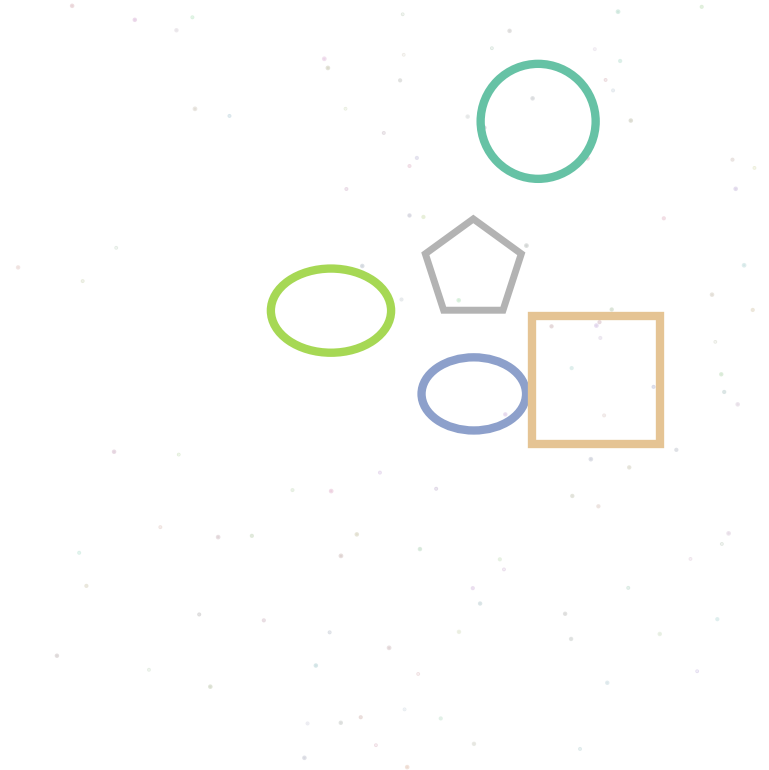[{"shape": "circle", "thickness": 3, "radius": 0.37, "center": [0.699, 0.842]}, {"shape": "oval", "thickness": 3, "radius": 0.34, "center": [0.615, 0.488]}, {"shape": "oval", "thickness": 3, "radius": 0.39, "center": [0.43, 0.597]}, {"shape": "square", "thickness": 3, "radius": 0.42, "center": [0.774, 0.507]}, {"shape": "pentagon", "thickness": 2.5, "radius": 0.33, "center": [0.615, 0.65]}]